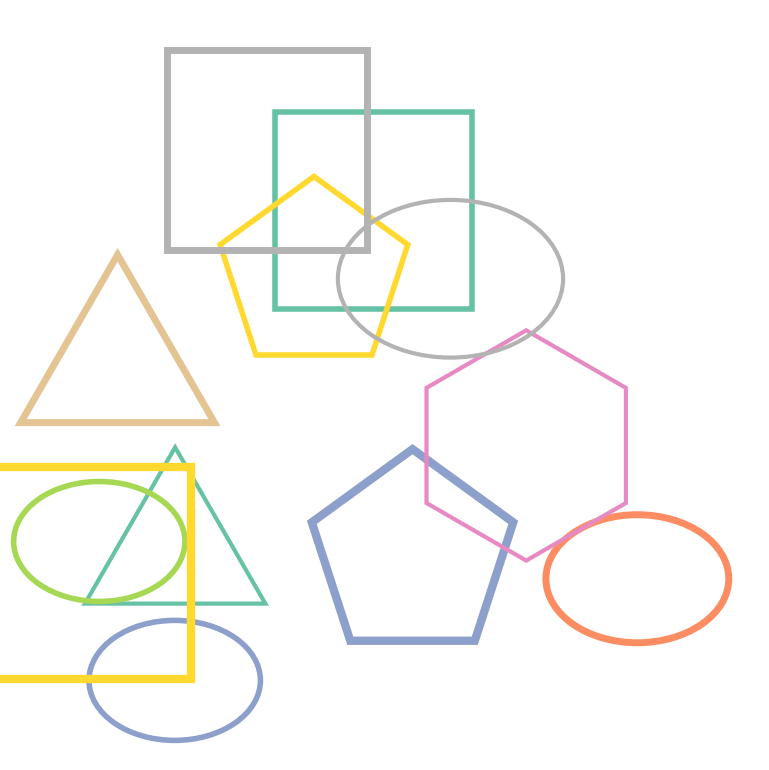[{"shape": "triangle", "thickness": 1.5, "radius": 0.68, "center": [0.227, 0.284]}, {"shape": "square", "thickness": 2, "radius": 0.64, "center": [0.485, 0.727]}, {"shape": "oval", "thickness": 2.5, "radius": 0.59, "center": [0.828, 0.248]}, {"shape": "oval", "thickness": 2, "radius": 0.56, "center": [0.227, 0.116]}, {"shape": "pentagon", "thickness": 3, "radius": 0.69, "center": [0.536, 0.279]}, {"shape": "hexagon", "thickness": 1.5, "radius": 0.75, "center": [0.683, 0.421]}, {"shape": "oval", "thickness": 2, "radius": 0.56, "center": [0.129, 0.297]}, {"shape": "square", "thickness": 3, "radius": 0.69, "center": [0.111, 0.256]}, {"shape": "pentagon", "thickness": 2, "radius": 0.64, "center": [0.408, 0.643]}, {"shape": "triangle", "thickness": 2.5, "radius": 0.73, "center": [0.153, 0.524]}, {"shape": "oval", "thickness": 1.5, "radius": 0.73, "center": [0.585, 0.638]}, {"shape": "square", "thickness": 2.5, "radius": 0.65, "center": [0.347, 0.805]}]